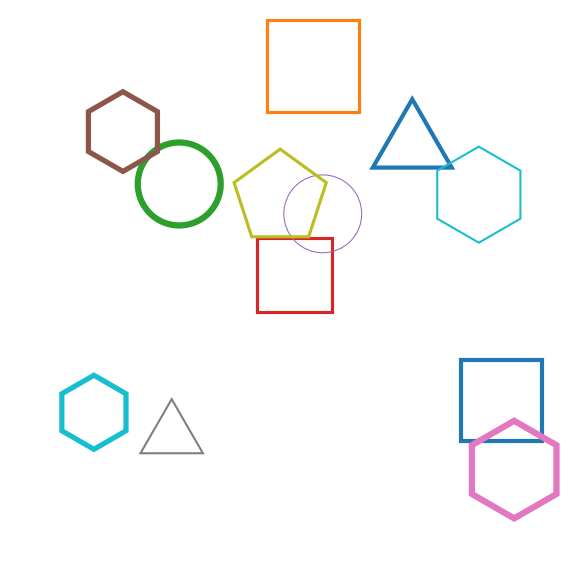[{"shape": "square", "thickness": 2, "radius": 0.35, "center": [0.868, 0.306]}, {"shape": "triangle", "thickness": 2, "radius": 0.39, "center": [0.714, 0.748]}, {"shape": "square", "thickness": 1.5, "radius": 0.4, "center": [0.542, 0.885]}, {"shape": "circle", "thickness": 3, "radius": 0.36, "center": [0.31, 0.681]}, {"shape": "square", "thickness": 1.5, "radius": 0.32, "center": [0.51, 0.523]}, {"shape": "circle", "thickness": 0.5, "radius": 0.34, "center": [0.559, 0.629]}, {"shape": "hexagon", "thickness": 2.5, "radius": 0.35, "center": [0.213, 0.771]}, {"shape": "hexagon", "thickness": 3, "radius": 0.42, "center": [0.89, 0.186]}, {"shape": "triangle", "thickness": 1, "radius": 0.31, "center": [0.297, 0.245]}, {"shape": "pentagon", "thickness": 1.5, "radius": 0.42, "center": [0.485, 0.657]}, {"shape": "hexagon", "thickness": 2.5, "radius": 0.32, "center": [0.163, 0.285]}, {"shape": "hexagon", "thickness": 1, "radius": 0.42, "center": [0.829, 0.662]}]